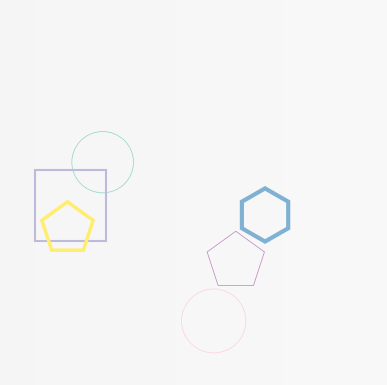[{"shape": "circle", "thickness": 0.5, "radius": 0.4, "center": [0.265, 0.579]}, {"shape": "square", "thickness": 1.5, "radius": 0.46, "center": [0.182, 0.467]}, {"shape": "hexagon", "thickness": 3, "radius": 0.35, "center": [0.684, 0.442]}, {"shape": "circle", "thickness": 0.5, "radius": 0.42, "center": [0.552, 0.166]}, {"shape": "pentagon", "thickness": 0.5, "radius": 0.39, "center": [0.608, 0.322]}, {"shape": "pentagon", "thickness": 2.5, "radius": 0.35, "center": [0.174, 0.406]}]